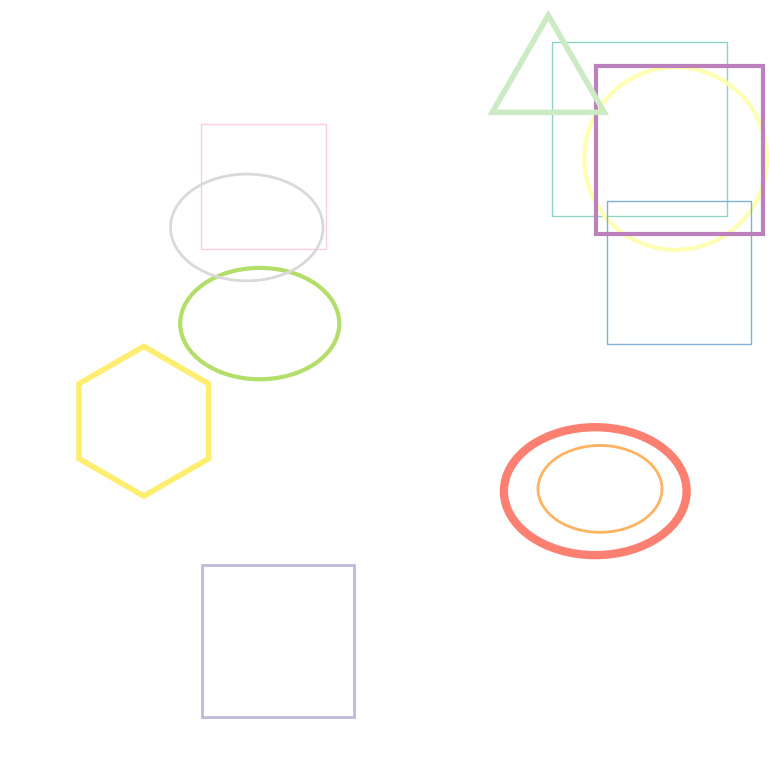[{"shape": "square", "thickness": 0.5, "radius": 0.57, "center": [0.83, 0.833]}, {"shape": "circle", "thickness": 1.5, "radius": 0.59, "center": [0.877, 0.794]}, {"shape": "square", "thickness": 1, "radius": 0.5, "center": [0.361, 0.167]}, {"shape": "oval", "thickness": 3, "radius": 0.59, "center": [0.773, 0.362]}, {"shape": "square", "thickness": 0.5, "radius": 0.47, "center": [0.882, 0.646]}, {"shape": "oval", "thickness": 1, "radius": 0.4, "center": [0.779, 0.365]}, {"shape": "oval", "thickness": 1.5, "radius": 0.52, "center": [0.337, 0.58]}, {"shape": "square", "thickness": 0.5, "radius": 0.41, "center": [0.342, 0.758]}, {"shape": "oval", "thickness": 1, "radius": 0.5, "center": [0.321, 0.705]}, {"shape": "square", "thickness": 1.5, "radius": 0.54, "center": [0.882, 0.806]}, {"shape": "triangle", "thickness": 2, "radius": 0.42, "center": [0.712, 0.896]}, {"shape": "hexagon", "thickness": 2, "radius": 0.49, "center": [0.187, 0.453]}]